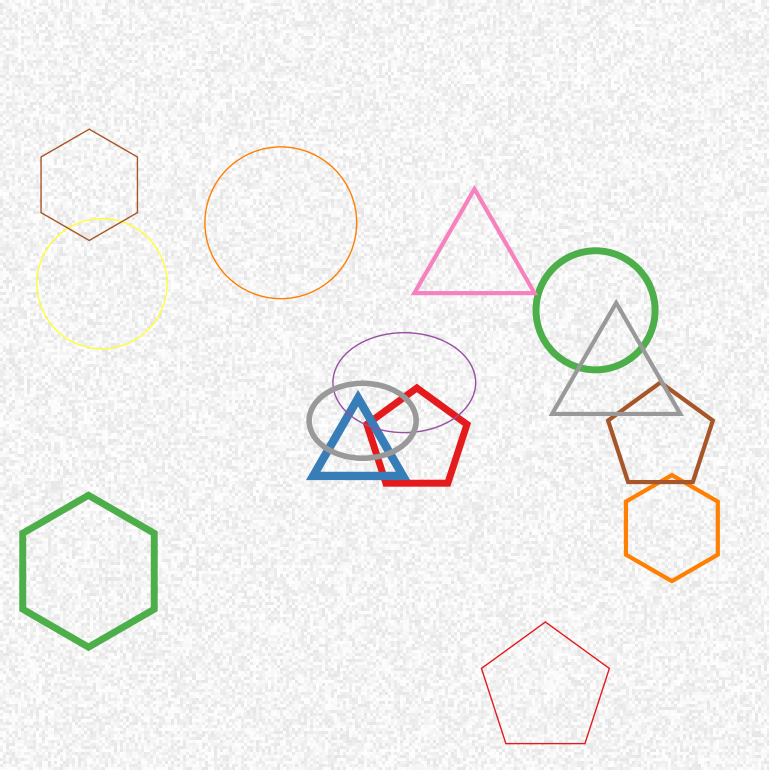[{"shape": "pentagon", "thickness": 2.5, "radius": 0.34, "center": [0.541, 0.428]}, {"shape": "pentagon", "thickness": 0.5, "radius": 0.44, "center": [0.708, 0.105]}, {"shape": "triangle", "thickness": 3, "radius": 0.34, "center": [0.465, 0.416]}, {"shape": "hexagon", "thickness": 2.5, "radius": 0.49, "center": [0.115, 0.258]}, {"shape": "circle", "thickness": 2.5, "radius": 0.39, "center": [0.773, 0.597]}, {"shape": "oval", "thickness": 0.5, "radius": 0.46, "center": [0.525, 0.503]}, {"shape": "circle", "thickness": 0.5, "radius": 0.49, "center": [0.365, 0.711]}, {"shape": "hexagon", "thickness": 1.5, "radius": 0.34, "center": [0.873, 0.314]}, {"shape": "circle", "thickness": 0.5, "radius": 0.42, "center": [0.132, 0.632]}, {"shape": "hexagon", "thickness": 0.5, "radius": 0.36, "center": [0.116, 0.76]}, {"shape": "pentagon", "thickness": 1.5, "radius": 0.36, "center": [0.858, 0.432]}, {"shape": "triangle", "thickness": 1.5, "radius": 0.45, "center": [0.616, 0.664]}, {"shape": "triangle", "thickness": 1.5, "radius": 0.48, "center": [0.8, 0.511]}, {"shape": "oval", "thickness": 2, "radius": 0.35, "center": [0.471, 0.454]}]